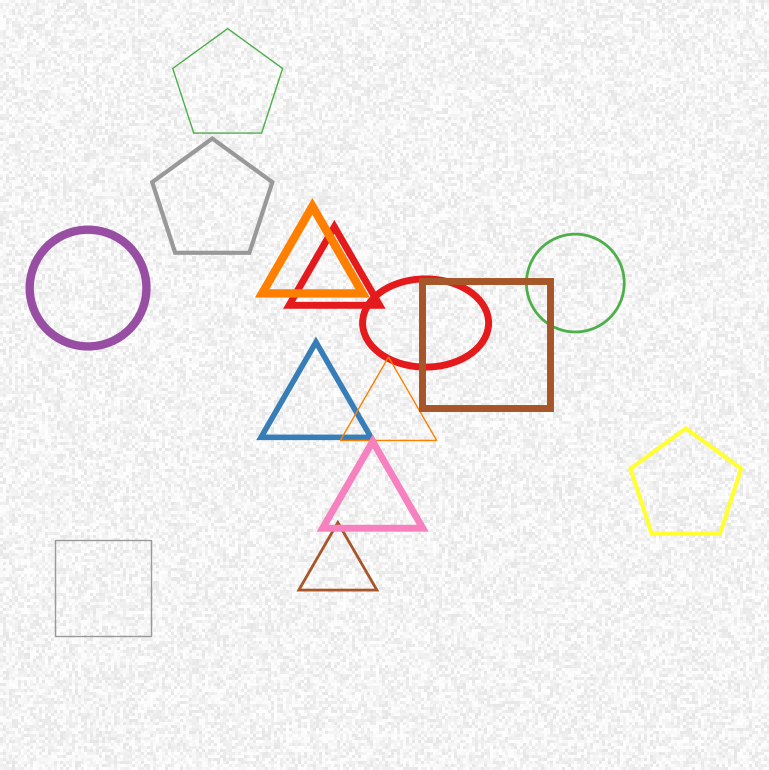[{"shape": "triangle", "thickness": 2.5, "radius": 0.34, "center": [0.434, 0.637]}, {"shape": "oval", "thickness": 2.5, "radius": 0.41, "center": [0.553, 0.581]}, {"shape": "triangle", "thickness": 2, "radius": 0.41, "center": [0.41, 0.473]}, {"shape": "pentagon", "thickness": 0.5, "radius": 0.38, "center": [0.296, 0.888]}, {"shape": "circle", "thickness": 1, "radius": 0.32, "center": [0.747, 0.632]}, {"shape": "circle", "thickness": 3, "radius": 0.38, "center": [0.114, 0.626]}, {"shape": "triangle", "thickness": 3, "radius": 0.38, "center": [0.406, 0.657]}, {"shape": "triangle", "thickness": 0.5, "radius": 0.36, "center": [0.505, 0.464]}, {"shape": "pentagon", "thickness": 1.5, "radius": 0.38, "center": [0.891, 0.368]}, {"shape": "triangle", "thickness": 1, "radius": 0.29, "center": [0.439, 0.263]}, {"shape": "square", "thickness": 2.5, "radius": 0.41, "center": [0.631, 0.552]}, {"shape": "triangle", "thickness": 2.5, "radius": 0.38, "center": [0.484, 0.352]}, {"shape": "pentagon", "thickness": 1.5, "radius": 0.41, "center": [0.276, 0.738]}, {"shape": "square", "thickness": 0.5, "radius": 0.31, "center": [0.134, 0.236]}]